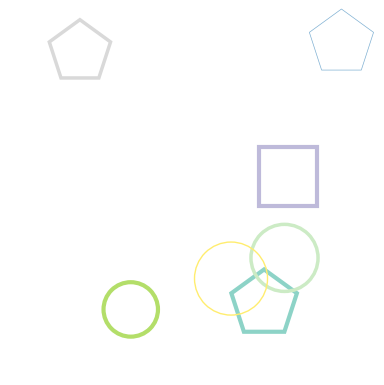[{"shape": "pentagon", "thickness": 3, "radius": 0.45, "center": [0.686, 0.211]}, {"shape": "square", "thickness": 3, "radius": 0.38, "center": [0.748, 0.541]}, {"shape": "pentagon", "thickness": 0.5, "radius": 0.44, "center": [0.887, 0.889]}, {"shape": "circle", "thickness": 3, "radius": 0.35, "center": [0.34, 0.196]}, {"shape": "pentagon", "thickness": 2.5, "radius": 0.42, "center": [0.208, 0.865]}, {"shape": "circle", "thickness": 2.5, "radius": 0.44, "center": [0.739, 0.33]}, {"shape": "circle", "thickness": 1, "radius": 0.47, "center": [0.6, 0.276]}]